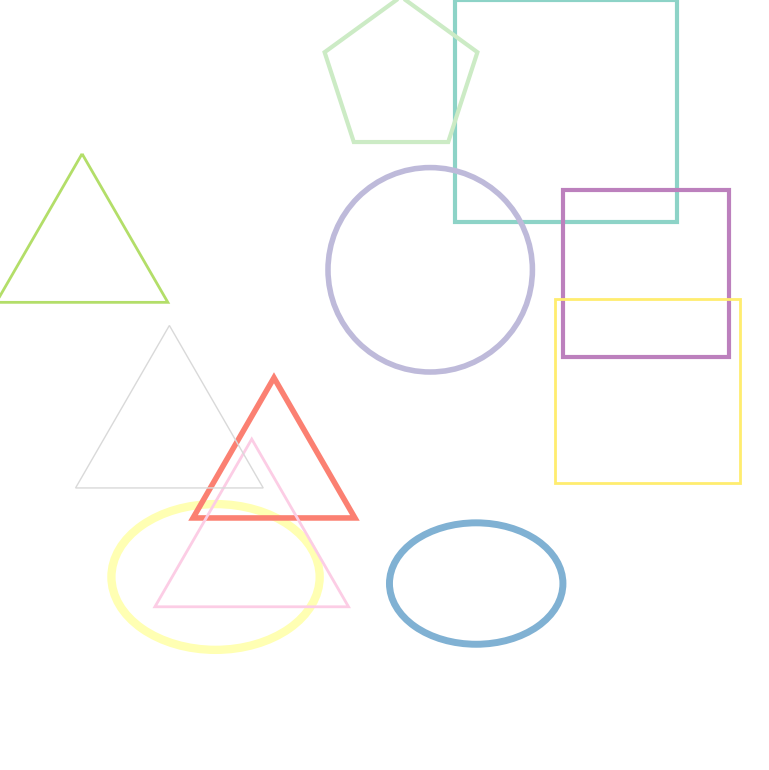[{"shape": "square", "thickness": 1.5, "radius": 0.72, "center": [0.735, 0.856]}, {"shape": "oval", "thickness": 3, "radius": 0.68, "center": [0.28, 0.251]}, {"shape": "circle", "thickness": 2, "radius": 0.66, "center": [0.559, 0.65]}, {"shape": "triangle", "thickness": 2, "radius": 0.61, "center": [0.356, 0.388]}, {"shape": "oval", "thickness": 2.5, "radius": 0.56, "center": [0.618, 0.242]}, {"shape": "triangle", "thickness": 1, "radius": 0.64, "center": [0.107, 0.672]}, {"shape": "triangle", "thickness": 1, "radius": 0.73, "center": [0.327, 0.285]}, {"shape": "triangle", "thickness": 0.5, "radius": 0.7, "center": [0.22, 0.437]}, {"shape": "square", "thickness": 1.5, "radius": 0.54, "center": [0.839, 0.645]}, {"shape": "pentagon", "thickness": 1.5, "radius": 0.52, "center": [0.521, 0.9]}, {"shape": "square", "thickness": 1, "radius": 0.6, "center": [0.841, 0.492]}]